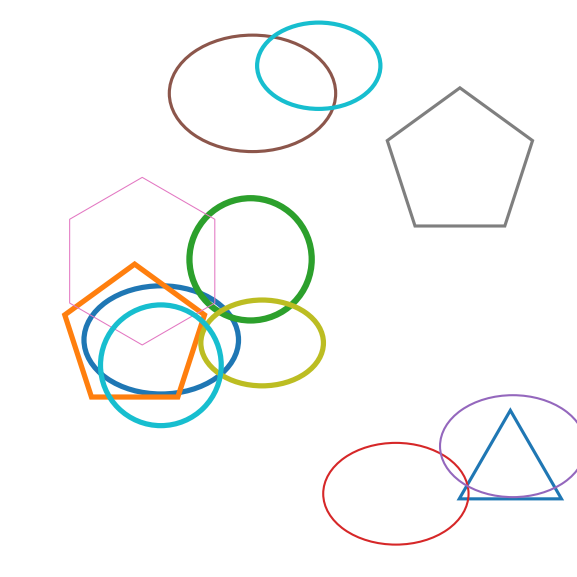[{"shape": "triangle", "thickness": 1.5, "radius": 0.51, "center": [0.884, 0.186]}, {"shape": "oval", "thickness": 2.5, "radius": 0.67, "center": [0.279, 0.411]}, {"shape": "pentagon", "thickness": 2.5, "radius": 0.64, "center": [0.233, 0.415]}, {"shape": "circle", "thickness": 3, "radius": 0.53, "center": [0.434, 0.55]}, {"shape": "oval", "thickness": 1, "radius": 0.63, "center": [0.686, 0.144]}, {"shape": "oval", "thickness": 1, "radius": 0.63, "center": [0.888, 0.227]}, {"shape": "oval", "thickness": 1.5, "radius": 0.72, "center": [0.437, 0.837]}, {"shape": "hexagon", "thickness": 0.5, "radius": 0.73, "center": [0.246, 0.547]}, {"shape": "pentagon", "thickness": 1.5, "radius": 0.66, "center": [0.796, 0.715]}, {"shape": "oval", "thickness": 2.5, "radius": 0.53, "center": [0.454, 0.405]}, {"shape": "oval", "thickness": 2, "radius": 0.53, "center": [0.552, 0.885]}, {"shape": "circle", "thickness": 2.5, "radius": 0.52, "center": [0.279, 0.367]}]